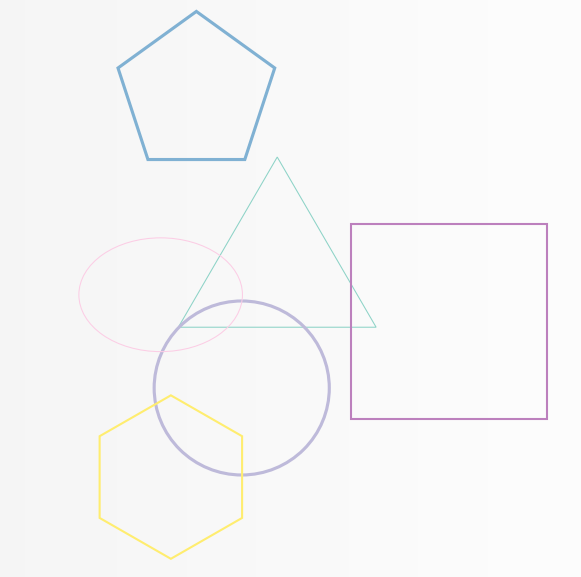[{"shape": "triangle", "thickness": 0.5, "radius": 0.98, "center": [0.477, 0.531]}, {"shape": "circle", "thickness": 1.5, "radius": 0.75, "center": [0.416, 0.327]}, {"shape": "pentagon", "thickness": 1.5, "radius": 0.71, "center": [0.338, 0.838]}, {"shape": "oval", "thickness": 0.5, "radius": 0.7, "center": [0.276, 0.489]}, {"shape": "square", "thickness": 1, "radius": 0.84, "center": [0.773, 0.443]}, {"shape": "hexagon", "thickness": 1, "radius": 0.71, "center": [0.294, 0.173]}]